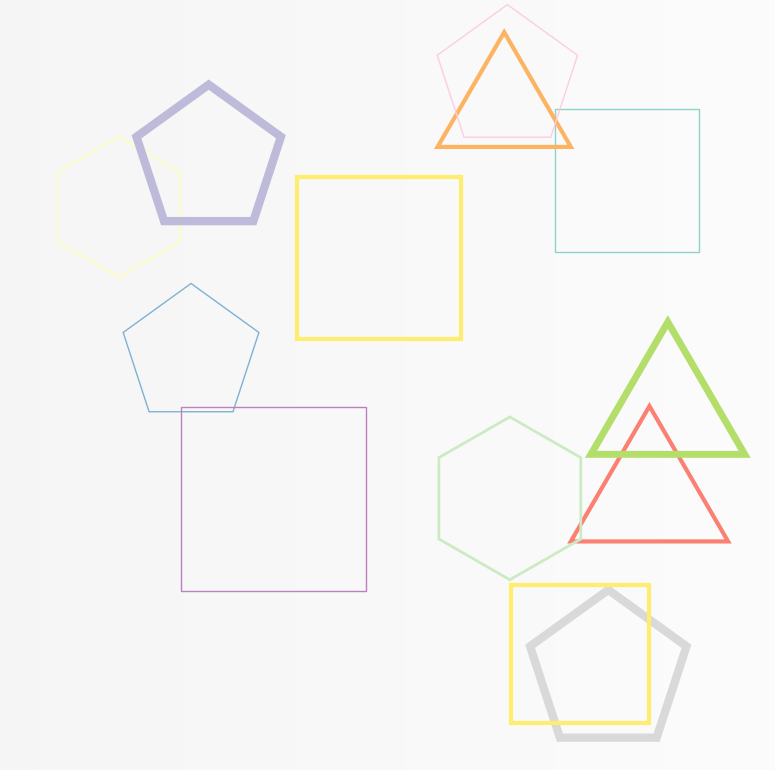[{"shape": "square", "thickness": 0.5, "radius": 0.46, "center": [0.809, 0.765]}, {"shape": "hexagon", "thickness": 0.5, "radius": 0.46, "center": [0.153, 0.731]}, {"shape": "pentagon", "thickness": 3, "radius": 0.49, "center": [0.269, 0.792]}, {"shape": "triangle", "thickness": 1.5, "radius": 0.59, "center": [0.838, 0.355]}, {"shape": "pentagon", "thickness": 0.5, "radius": 0.46, "center": [0.246, 0.54]}, {"shape": "triangle", "thickness": 1.5, "radius": 0.5, "center": [0.651, 0.859]}, {"shape": "triangle", "thickness": 2.5, "radius": 0.57, "center": [0.862, 0.467]}, {"shape": "pentagon", "thickness": 0.5, "radius": 0.48, "center": [0.655, 0.899]}, {"shape": "pentagon", "thickness": 3, "radius": 0.53, "center": [0.785, 0.128]}, {"shape": "square", "thickness": 0.5, "radius": 0.6, "center": [0.353, 0.352]}, {"shape": "hexagon", "thickness": 1, "radius": 0.53, "center": [0.658, 0.353]}, {"shape": "square", "thickness": 1.5, "radius": 0.45, "center": [0.749, 0.15]}, {"shape": "square", "thickness": 1.5, "radius": 0.53, "center": [0.489, 0.665]}]